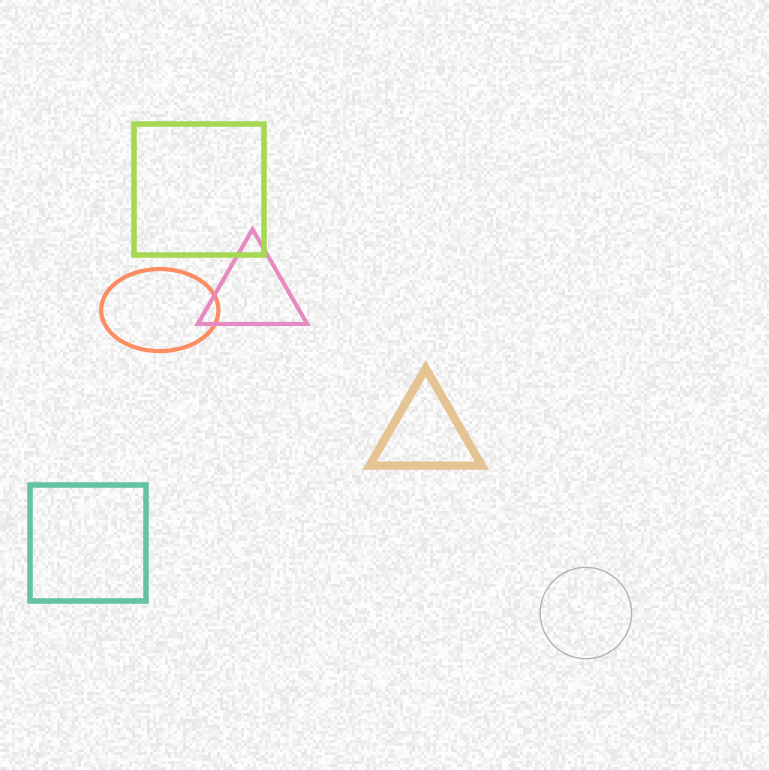[{"shape": "square", "thickness": 2, "radius": 0.38, "center": [0.115, 0.295]}, {"shape": "oval", "thickness": 1.5, "radius": 0.38, "center": [0.208, 0.597]}, {"shape": "triangle", "thickness": 1.5, "radius": 0.41, "center": [0.328, 0.62]}, {"shape": "square", "thickness": 2, "radius": 0.42, "center": [0.259, 0.754]}, {"shape": "triangle", "thickness": 3, "radius": 0.42, "center": [0.553, 0.437]}, {"shape": "circle", "thickness": 0.5, "radius": 0.3, "center": [0.761, 0.204]}]